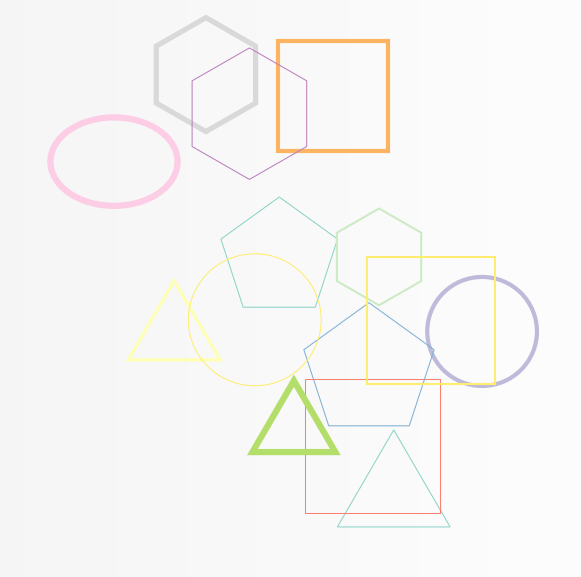[{"shape": "pentagon", "thickness": 0.5, "radius": 0.53, "center": [0.48, 0.552]}, {"shape": "triangle", "thickness": 0.5, "radius": 0.56, "center": [0.677, 0.143]}, {"shape": "triangle", "thickness": 1.5, "radius": 0.46, "center": [0.3, 0.422]}, {"shape": "circle", "thickness": 2, "radius": 0.47, "center": [0.829, 0.425]}, {"shape": "square", "thickness": 0.5, "radius": 0.58, "center": [0.641, 0.227]}, {"shape": "pentagon", "thickness": 0.5, "radius": 0.59, "center": [0.635, 0.357]}, {"shape": "square", "thickness": 2, "radius": 0.48, "center": [0.573, 0.833]}, {"shape": "triangle", "thickness": 3, "radius": 0.41, "center": [0.506, 0.258]}, {"shape": "oval", "thickness": 3, "radius": 0.55, "center": [0.196, 0.719]}, {"shape": "hexagon", "thickness": 2.5, "radius": 0.49, "center": [0.354, 0.87]}, {"shape": "hexagon", "thickness": 0.5, "radius": 0.57, "center": [0.429, 0.802]}, {"shape": "hexagon", "thickness": 1, "radius": 0.42, "center": [0.652, 0.554]}, {"shape": "circle", "thickness": 0.5, "radius": 0.57, "center": [0.438, 0.445]}, {"shape": "square", "thickness": 1, "radius": 0.55, "center": [0.742, 0.444]}]